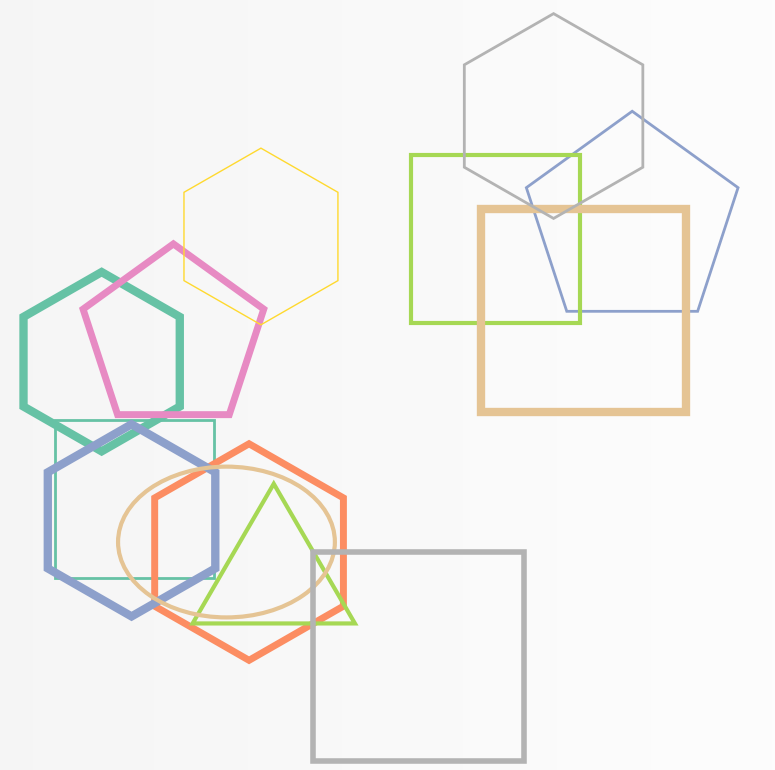[{"shape": "square", "thickness": 1, "radius": 0.51, "center": [0.174, 0.351]}, {"shape": "hexagon", "thickness": 3, "radius": 0.58, "center": [0.131, 0.53]}, {"shape": "hexagon", "thickness": 2.5, "radius": 0.7, "center": [0.321, 0.283]}, {"shape": "pentagon", "thickness": 1, "radius": 0.72, "center": [0.816, 0.712]}, {"shape": "hexagon", "thickness": 3, "radius": 0.62, "center": [0.17, 0.324]}, {"shape": "pentagon", "thickness": 2.5, "radius": 0.61, "center": [0.224, 0.561]}, {"shape": "triangle", "thickness": 1.5, "radius": 0.6, "center": [0.353, 0.251]}, {"shape": "square", "thickness": 1.5, "radius": 0.55, "center": [0.639, 0.69]}, {"shape": "hexagon", "thickness": 0.5, "radius": 0.57, "center": [0.337, 0.693]}, {"shape": "oval", "thickness": 1.5, "radius": 0.7, "center": [0.292, 0.296]}, {"shape": "square", "thickness": 3, "radius": 0.66, "center": [0.753, 0.596]}, {"shape": "square", "thickness": 2, "radius": 0.68, "center": [0.54, 0.147]}, {"shape": "hexagon", "thickness": 1, "radius": 0.66, "center": [0.714, 0.849]}]